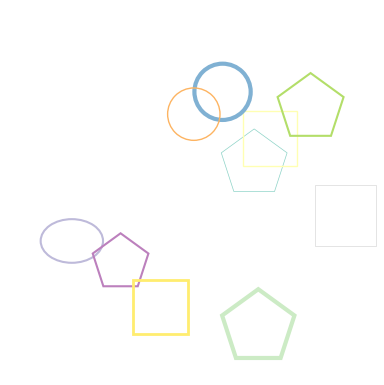[{"shape": "pentagon", "thickness": 0.5, "radius": 0.45, "center": [0.66, 0.575]}, {"shape": "square", "thickness": 1, "radius": 0.35, "center": [0.701, 0.64]}, {"shape": "oval", "thickness": 1.5, "radius": 0.4, "center": [0.187, 0.374]}, {"shape": "circle", "thickness": 3, "radius": 0.37, "center": [0.578, 0.762]}, {"shape": "circle", "thickness": 1, "radius": 0.34, "center": [0.503, 0.703]}, {"shape": "pentagon", "thickness": 1.5, "radius": 0.45, "center": [0.807, 0.72]}, {"shape": "square", "thickness": 0.5, "radius": 0.39, "center": [0.898, 0.44]}, {"shape": "pentagon", "thickness": 1.5, "radius": 0.38, "center": [0.313, 0.318]}, {"shape": "pentagon", "thickness": 3, "radius": 0.49, "center": [0.671, 0.15]}, {"shape": "square", "thickness": 2, "radius": 0.35, "center": [0.417, 0.203]}]